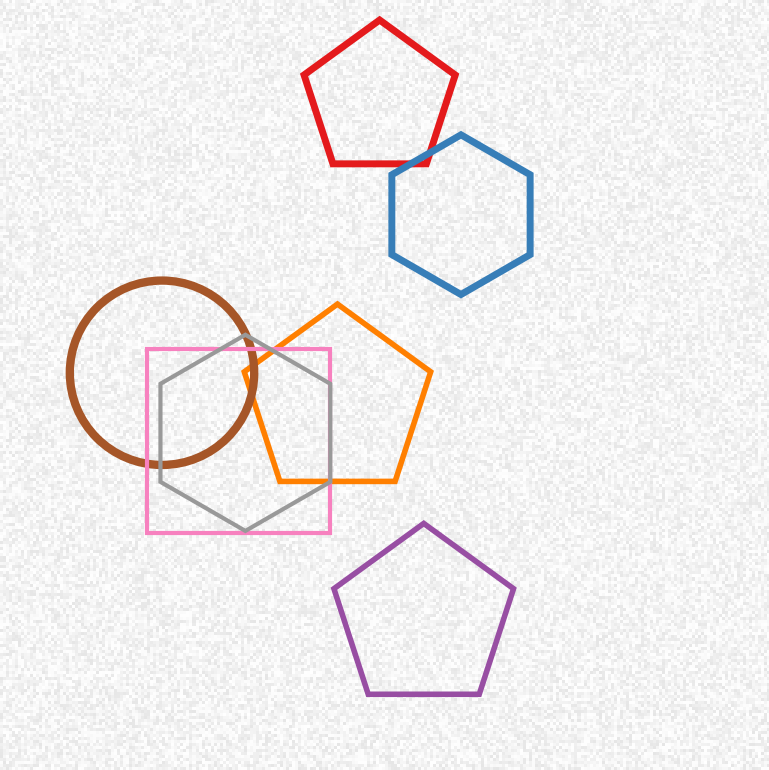[{"shape": "pentagon", "thickness": 2.5, "radius": 0.52, "center": [0.493, 0.871]}, {"shape": "hexagon", "thickness": 2.5, "radius": 0.52, "center": [0.599, 0.721]}, {"shape": "pentagon", "thickness": 2, "radius": 0.61, "center": [0.55, 0.198]}, {"shape": "pentagon", "thickness": 2, "radius": 0.64, "center": [0.438, 0.478]}, {"shape": "circle", "thickness": 3, "radius": 0.6, "center": [0.21, 0.516]}, {"shape": "square", "thickness": 1.5, "radius": 0.59, "center": [0.31, 0.427]}, {"shape": "hexagon", "thickness": 1.5, "radius": 0.64, "center": [0.319, 0.438]}]